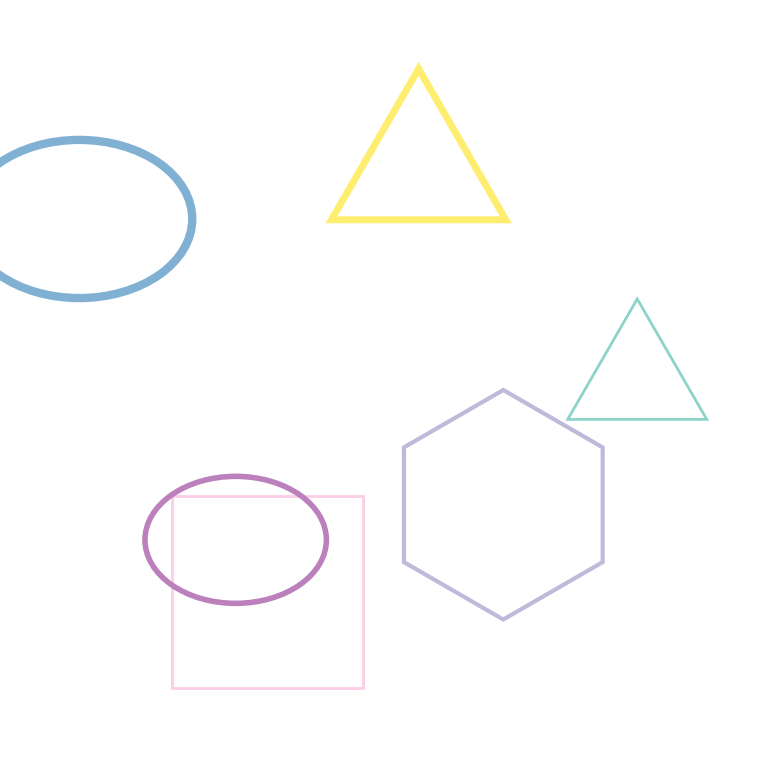[{"shape": "triangle", "thickness": 1, "radius": 0.52, "center": [0.828, 0.507]}, {"shape": "hexagon", "thickness": 1.5, "radius": 0.75, "center": [0.654, 0.344]}, {"shape": "oval", "thickness": 3, "radius": 0.73, "center": [0.103, 0.716]}, {"shape": "square", "thickness": 1, "radius": 0.62, "center": [0.348, 0.231]}, {"shape": "oval", "thickness": 2, "radius": 0.59, "center": [0.306, 0.299]}, {"shape": "triangle", "thickness": 2.5, "radius": 0.65, "center": [0.544, 0.78]}]